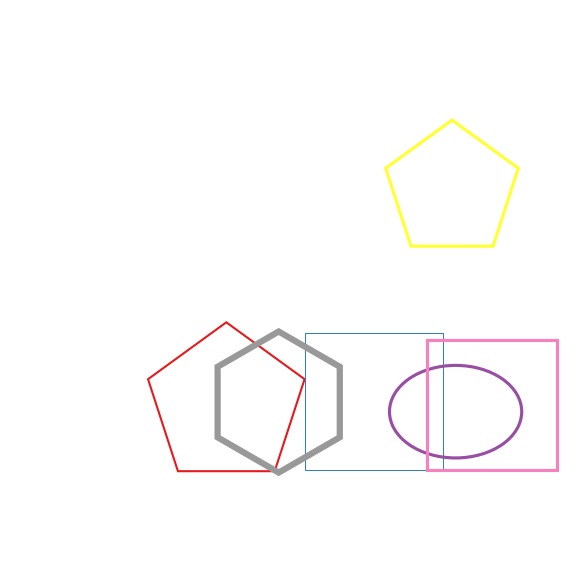[{"shape": "pentagon", "thickness": 1, "radius": 0.71, "center": [0.392, 0.299]}, {"shape": "square", "thickness": 0.5, "radius": 0.6, "center": [0.647, 0.304]}, {"shape": "oval", "thickness": 1.5, "radius": 0.57, "center": [0.789, 0.286]}, {"shape": "pentagon", "thickness": 1.5, "radius": 0.6, "center": [0.783, 0.67]}, {"shape": "square", "thickness": 1.5, "radius": 0.56, "center": [0.852, 0.297]}, {"shape": "hexagon", "thickness": 3, "radius": 0.61, "center": [0.483, 0.303]}]